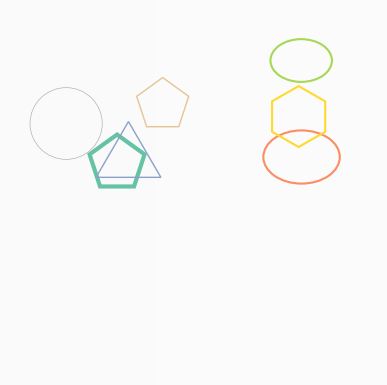[{"shape": "pentagon", "thickness": 3, "radius": 0.37, "center": [0.302, 0.576]}, {"shape": "oval", "thickness": 1.5, "radius": 0.49, "center": [0.778, 0.592]}, {"shape": "triangle", "thickness": 1, "radius": 0.48, "center": [0.332, 0.588]}, {"shape": "oval", "thickness": 1.5, "radius": 0.4, "center": [0.777, 0.843]}, {"shape": "hexagon", "thickness": 1.5, "radius": 0.4, "center": [0.771, 0.697]}, {"shape": "pentagon", "thickness": 1, "radius": 0.35, "center": [0.42, 0.728]}, {"shape": "circle", "thickness": 0.5, "radius": 0.47, "center": [0.171, 0.679]}]